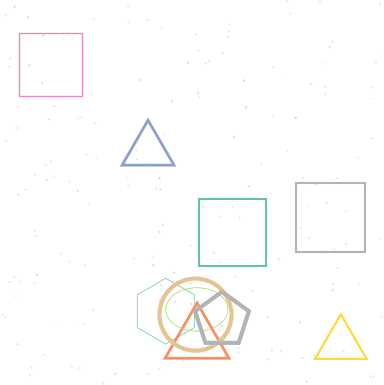[{"shape": "hexagon", "thickness": 0.5, "radius": 0.43, "center": [0.431, 0.192]}, {"shape": "square", "thickness": 1.5, "radius": 0.43, "center": [0.604, 0.396]}, {"shape": "triangle", "thickness": 2, "radius": 0.48, "center": [0.512, 0.117]}, {"shape": "triangle", "thickness": 2, "radius": 0.39, "center": [0.385, 0.61]}, {"shape": "square", "thickness": 1, "radius": 0.41, "center": [0.131, 0.833]}, {"shape": "oval", "thickness": 0.5, "radius": 0.4, "center": [0.511, 0.196]}, {"shape": "triangle", "thickness": 1.5, "radius": 0.39, "center": [0.885, 0.106]}, {"shape": "circle", "thickness": 3, "radius": 0.47, "center": [0.508, 0.183]}, {"shape": "square", "thickness": 1.5, "radius": 0.45, "center": [0.859, 0.435]}, {"shape": "pentagon", "thickness": 3, "radius": 0.37, "center": [0.577, 0.169]}]